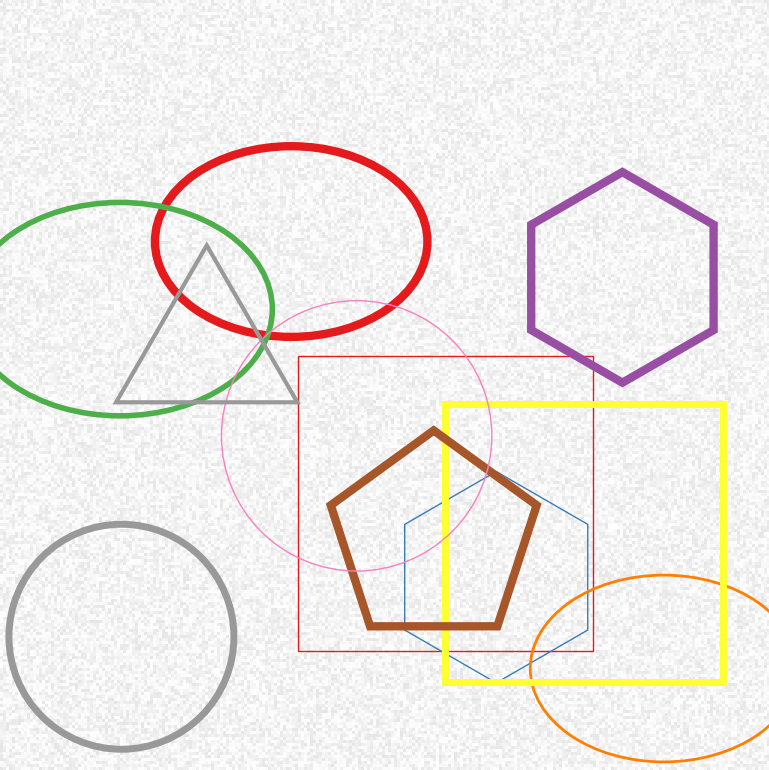[{"shape": "oval", "thickness": 3, "radius": 0.88, "center": [0.378, 0.686]}, {"shape": "square", "thickness": 0.5, "radius": 0.96, "center": [0.578, 0.346]}, {"shape": "hexagon", "thickness": 0.5, "radius": 0.69, "center": [0.644, 0.25]}, {"shape": "oval", "thickness": 2, "radius": 0.99, "center": [0.156, 0.599]}, {"shape": "hexagon", "thickness": 3, "radius": 0.68, "center": [0.808, 0.64]}, {"shape": "oval", "thickness": 1, "radius": 0.87, "center": [0.862, 0.132]}, {"shape": "square", "thickness": 2.5, "radius": 0.9, "center": [0.759, 0.294]}, {"shape": "pentagon", "thickness": 3, "radius": 0.7, "center": [0.563, 0.3]}, {"shape": "circle", "thickness": 0.5, "radius": 0.88, "center": [0.463, 0.434]}, {"shape": "triangle", "thickness": 1.5, "radius": 0.68, "center": [0.268, 0.545]}, {"shape": "circle", "thickness": 2.5, "radius": 0.73, "center": [0.158, 0.173]}]